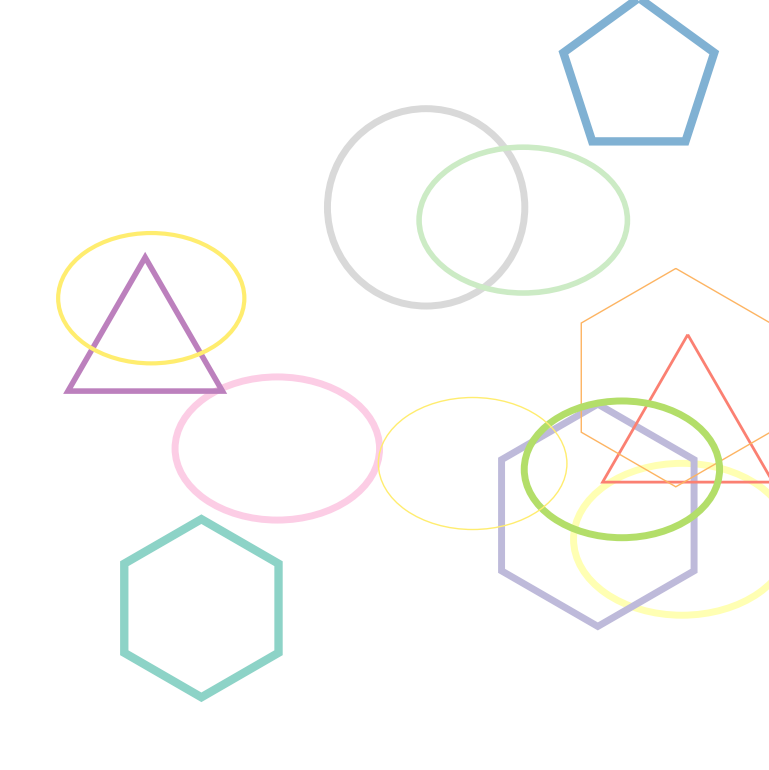[{"shape": "hexagon", "thickness": 3, "radius": 0.58, "center": [0.262, 0.21]}, {"shape": "oval", "thickness": 2.5, "radius": 0.7, "center": [0.886, 0.3]}, {"shape": "hexagon", "thickness": 2.5, "radius": 0.72, "center": [0.776, 0.331]}, {"shape": "triangle", "thickness": 1, "radius": 0.64, "center": [0.893, 0.438]}, {"shape": "pentagon", "thickness": 3, "radius": 0.52, "center": [0.83, 0.9]}, {"shape": "hexagon", "thickness": 0.5, "radius": 0.71, "center": [0.878, 0.51]}, {"shape": "oval", "thickness": 2.5, "radius": 0.63, "center": [0.808, 0.39]}, {"shape": "oval", "thickness": 2.5, "radius": 0.66, "center": [0.36, 0.418]}, {"shape": "circle", "thickness": 2.5, "radius": 0.64, "center": [0.553, 0.731]}, {"shape": "triangle", "thickness": 2, "radius": 0.58, "center": [0.189, 0.55]}, {"shape": "oval", "thickness": 2, "radius": 0.68, "center": [0.68, 0.714]}, {"shape": "oval", "thickness": 0.5, "radius": 0.61, "center": [0.614, 0.398]}, {"shape": "oval", "thickness": 1.5, "radius": 0.6, "center": [0.196, 0.613]}]